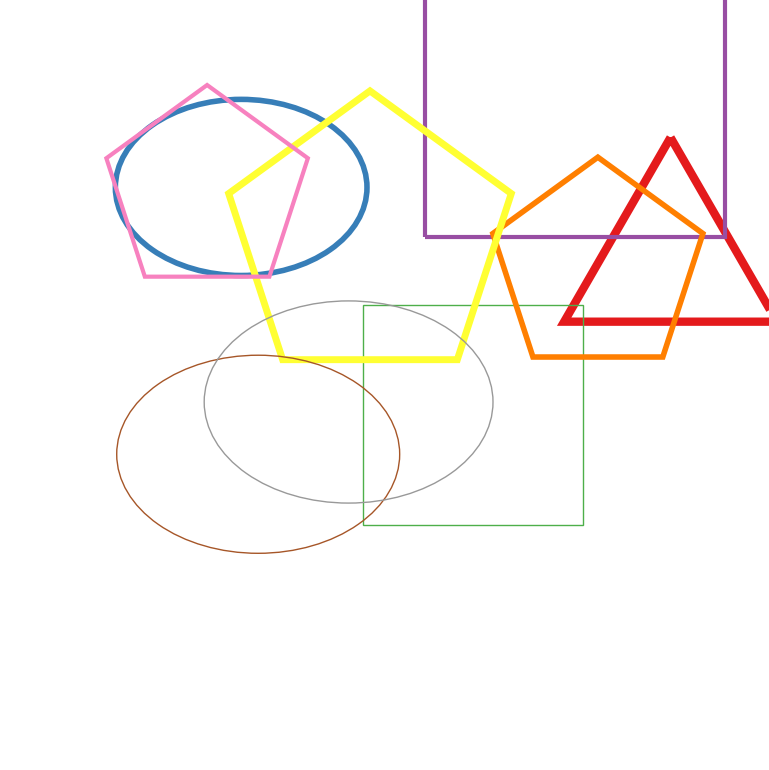[{"shape": "triangle", "thickness": 3, "radius": 0.8, "center": [0.871, 0.662]}, {"shape": "oval", "thickness": 2, "radius": 0.82, "center": [0.313, 0.757]}, {"shape": "square", "thickness": 0.5, "radius": 0.72, "center": [0.615, 0.461]}, {"shape": "square", "thickness": 1.5, "radius": 0.97, "center": [0.747, 0.887]}, {"shape": "pentagon", "thickness": 2, "radius": 0.72, "center": [0.776, 0.652]}, {"shape": "pentagon", "thickness": 2.5, "radius": 0.96, "center": [0.48, 0.689]}, {"shape": "oval", "thickness": 0.5, "radius": 0.92, "center": [0.335, 0.41]}, {"shape": "pentagon", "thickness": 1.5, "radius": 0.69, "center": [0.269, 0.752]}, {"shape": "oval", "thickness": 0.5, "radius": 0.94, "center": [0.453, 0.478]}]